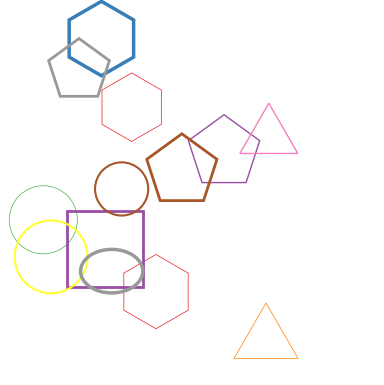[{"shape": "hexagon", "thickness": 0.5, "radius": 0.44, "center": [0.342, 0.722]}, {"shape": "hexagon", "thickness": 0.5, "radius": 0.48, "center": [0.405, 0.243]}, {"shape": "hexagon", "thickness": 2.5, "radius": 0.48, "center": [0.263, 0.9]}, {"shape": "circle", "thickness": 0.5, "radius": 0.44, "center": [0.112, 0.429]}, {"shape": "pentagon", "thickness": 1, "radius": 0.49, "center": [0.582, 0.605]}, {"shape": "square", "thickness": 2, "radius": 0.49, "center": [0.273, 0.353]}, {"shape": "triangle", "thickness": 0.5, "radius": 0.48, "center": [0.691, 0.117]}, {"shape": "circle", "thickness": 1.5, "radius": 0.47, "center": [0.133, 0.333]}, {"shape": "circle", "thickness": 1.5, "radius": 0.35, "center": [0.316, 0.509]}, {"shape": "pentagon", "thickness": 2, "radius": 0.48, "center": [0.472, 0.557]}, {"shape": "triangle", "thickness": 1, "radius": 0.43, "center": [0.698, 0.645]}, {"shape": "oval", "thickness": 2.5, "radius": 0.4, "center": [0.29, 0.296]}, {"shape": "pentagon", "thickness": 2, "radius": 0.41, "center": [0.205, 0.817]}]